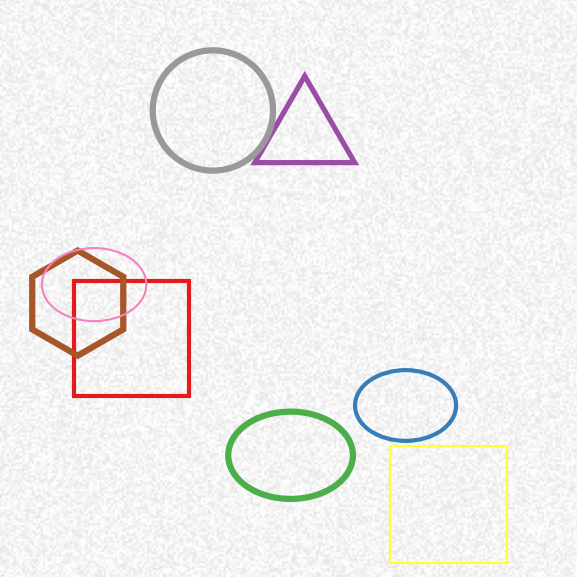[{"shape": "square", "thickness": 2, "radius": 0.5, "center": [0.228, 0.413]}, {"shape": "oval", "thickness": 2, "radius": 0.44, "center": [0.702, 0.297]}, {"shape": "oval", "thickness": 3, "radius": 0.54, "center": [0.503, 0.211]}, {"shape": "triangle", "thickness": 2.5, "radius": 0.5, "center": [0.528, 0.767]}, {"shape": "square", "thickness": 1, "radius": 0.51, "center": [0.777, 0.125]}, {"shape": "hexagon", "thickness": 3, "radius": 0.45, "center": [0.135, 0.474]}, {"shape": "oval", "thickness": 1, "radius": 0.45, "center": [0.163, 0.506]}, {"shape": "circle", "thickness": 3, "radius": 0.52, "center": [0.369, 0.808]}]